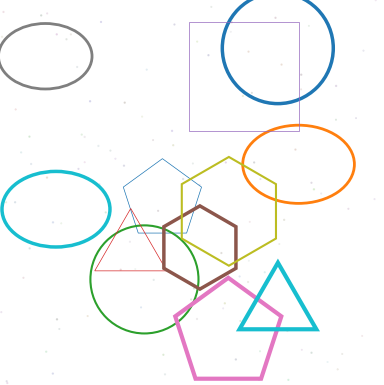[{"shape": "circle", "thickness": 2.5, "radius": 0.72, "center": [0.722, 0.875]}, {"shape": "pentagon", "thickness": 0.5, "radius": 0.53, "center": [0.422, 0.481]}, {"shape": "oval", "thickness": 2, "radius": 0.73, "center": [0.775, 0.573]}, {"shape": "circle", "thickness": 1.5, "radius": 0.7, "center": [0.375, 0.274]}, {"shape": "triangle", "thickness": 0.5, "radius": 0.54, "center": [0.34, 0.35]}, {"shape": "square", "thickness": 0.5, "radius": 0.71, "center": [0.634, 0.802]}, {"shape": "hexagon", "thickness": 2.5, "radius": 0.54, "center": [0.519, 0.357]}, {"shape": "pentagon", "thickness": 3, "radius": 0.72, "center": [0.593, 0.134]}, {"shape": "oval", "thickness": 2, "radius": 0.61, "center": [0.118, 0.854]}, {"shape": "hexagon", "thickness": 1.5, "radius": 0.71, "center": [0.594, 0.451]}, {"shape": "triangle", "thickness": 3, "radius": 0.58, "center": [0.722, 0.202]}, {"shape": "oval", "thickness": 2.5, "radius": 0.7, "center": [0.145, 0.457]}]